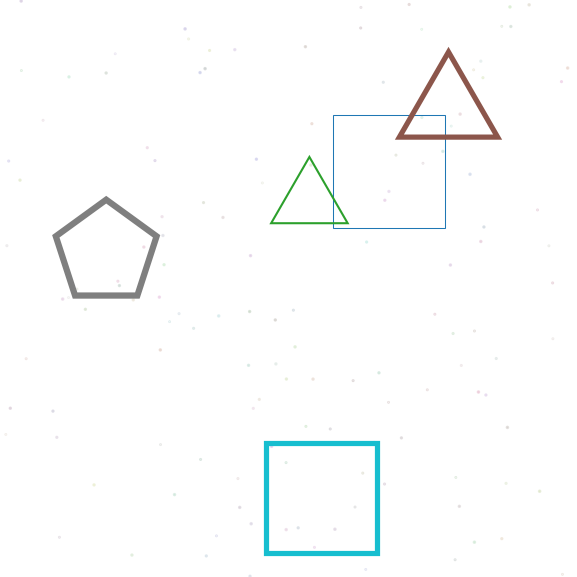[{"shape": "square", "thickness": 0.5, "radius": 0.49, "center": [0.674, 0.702]}, {"shape": "triangle", "thickness": 1, "radius": 0.38, "center": [0.536, 0.651]}, {"shape": "triangle", "thickness": 2.5, "radius": 0.49, "center": [0.777, 0.811]}, {"shape": "pentagon", "thickness": 3, "radius": 0.46, "center": [0.184, 0.562]}, {"shape": "square", "thickness": 2.5, "radius": 0.48, "center": [0.557, 0.137]}]